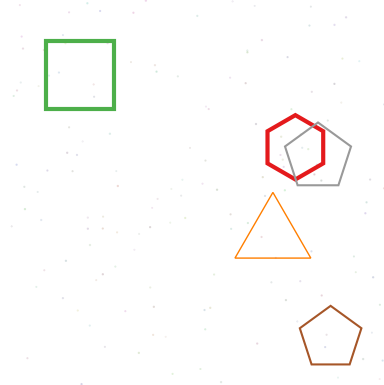[{"shape": "hexagon", "thickness": 3, "radius": 0.42, "center": [0.767, 0.617]}, {"shape": "square", "thickness": 3, "radius": 0.44, "center": [0.207, 0.806]}, {"shape": "triangle", "thickness": 1, "radius": 0.57, "center": [0.709, 0.387]}, {"shape": "pentagon", "thickness": 1.5, "radius": 0.42, "center": [0.859, 0.121]}, {"shape": "pentagon", "thickness": 1.5, "radius": 0.45, "center": [0.826, 0.592]}]